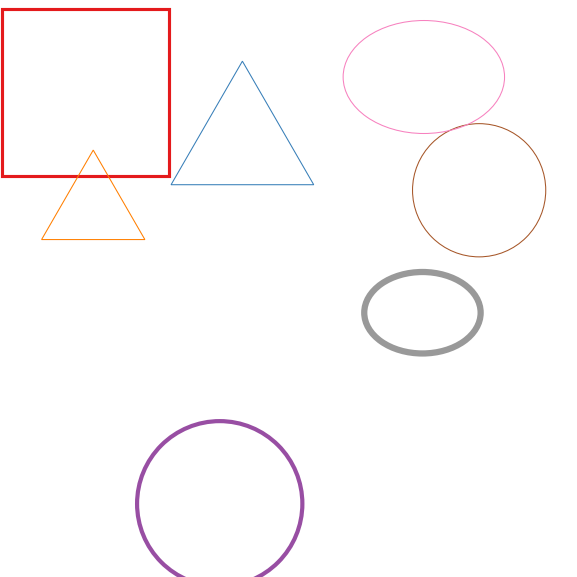[{"shape": "square", "thickness": 1.5, "radius": 0.72, "center": [0.148, 0.839]}, {"shape": "triangle", "thickness": 0.5, "radius": 0.71, "center": [0.42, 0.751]}, {"shape": "circle", "thickness": 2, "radius": 0.72, "center": [0.38, 0.127]}, {"shape": "triangle", "thickness": 0.5, "radius": 0.52, "center": [0.161, 0.636]}, {"shape": "circle", "thickness": 0.5, "radius": 0.58, "center": [0.83, 0.67]}, {"shape": "oval", "thickness": 0.5, "radius": 0.7, "center": [0.734, 0.866]}, {"shape": "oval", "thickness": 3, "radius": 0.5, "center": [0.732, 0.458]}]